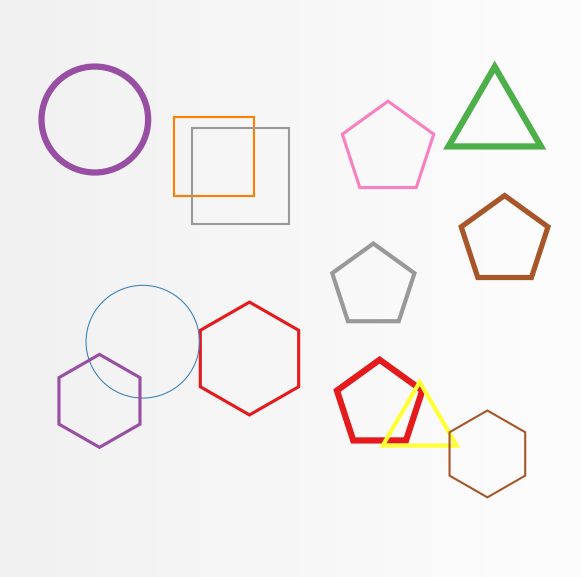[{"shape": "pentagon", "thickness": 3, "radius": 0.39, "center": [0.653, 0.299]}, {"shape": "hexagon", "thickness": 1.5, "radius": 0.49, "center": [0.429, 0.378]}, {"shape": "circle", "thickness": 0.5, "radius": 0.49, "center": [0.246, 0.407]}, {"shape": "triangle", "thickness": 3, "radius": 0.46, "center": [0.851, 0.792]}, {"shape": "hexagon", "thickness": 1.5, "radius": 0.4, "center": [0.171, 0.305]}, {"shape": "circle", "thickness": 3, "radius": 0.46, "center": [0.163, 0.792]}, {"shape": "square", "thickness": 1, "radius": 0.34, "center": [0.367, 0.728]}, {"shape": "triangle", "thickness": 2, "radius": 0.37, "center": [0.722, 0.264]}, {"shape": "pentagon", "thickness": 2.5, "radius": 0.39, "center": [0.868, 0.582]}, {"shape": "hexagon", "thickness": 1, "radius": 0.38, "center": [0.839, 0.213]}, {"shape": "pentagon", "thickness": 1.5, "radius": 0.41, "center": [0.668, 0.741]}, {"shape": "square", "thickness": 1, "radius": 0.42, "center": [0.414, 0.694]}, {"shape": "pentagon", "thickness": 2, "radius": 0.37, "center": [0.642, 0.503]}]